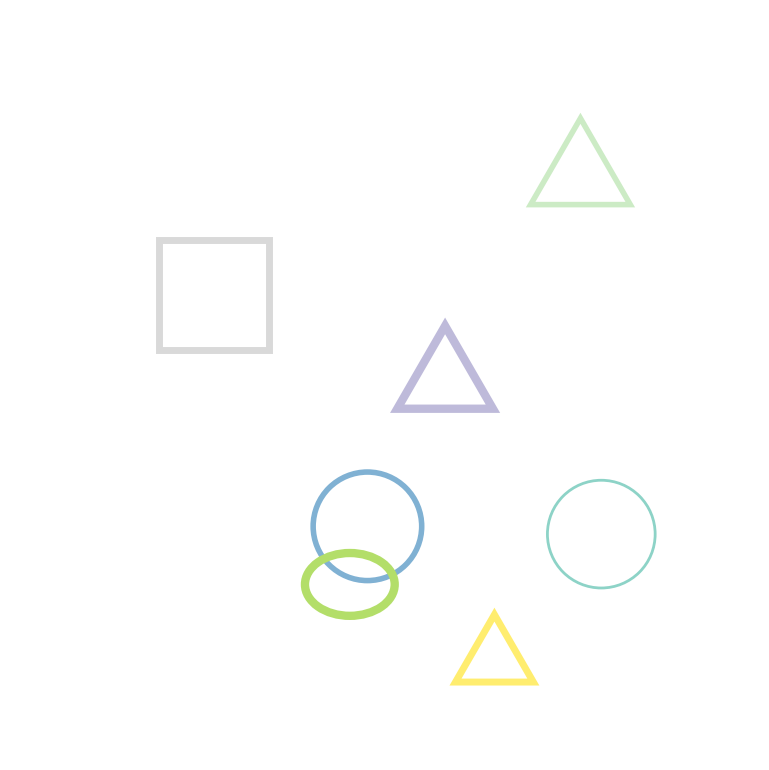[{"shape": "circle", "thickness": 1, "radius": 0.35, "center": [0.781, 0.306]}, {"shape": "triangle", "thickness": 3, "radius": 0.36, "center": [0.578, 0.505]}, {"shape": "circle", "thickness": 2, "radius": 0.35, "center": [0.477, 0.316]}, {"shape": "oval", "thickness": 3, "radius": 0.29, "center": [0.454, 0.241]}, {"shape": "square", "thickness": 2.5, "radius": 0.36, "center": [0.278, 0.617]}, {"shape": "triangle", "thickness": 2, "radius": 0.37, "center": [0.754, 0.772]}, {"shape": "triangle", "thickness": 2.5, "radius": 0.29, "center": [0.642, 0.143]}]